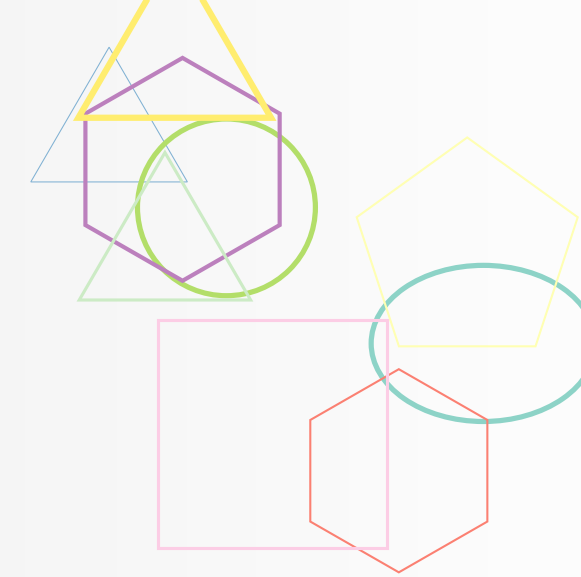[{"shape": "oval", "thickness": 2.5, "radius": 0.97, "center": [0.832, 0.404]}, {"shape": "pentagon", "thickness": 1, "radius": 1.0, "center": [0.804, 0.561]}, {"shape": "hexagon", "thickness": 1, "radius": 0.88, "center": [0.686, 0.184]}, {"shape": "triangle", "thickness": 0.5, "radius": 0.78, "center": [0.188, 0.762]}, {"shape": "circle", "thickness": 2.5, "radius": 0.77, "center": [0.39, 0.64]}, {"shape": "square", "thickness": 1.5, "radius": 0.98, "center": [0.469, 0.247]}, {"shape": "hexagon", "thickness": 2, "radius": 0.96, "center": [0.314, 0.706]}, {"shape": "triangle", "thickness": 1.5, "radius": 0.85, "center": [0.284, 0.565]}, {"shape": "triangle", "thickness": 3, "radius": 0.96, "center": [0.301, 0.891]}]